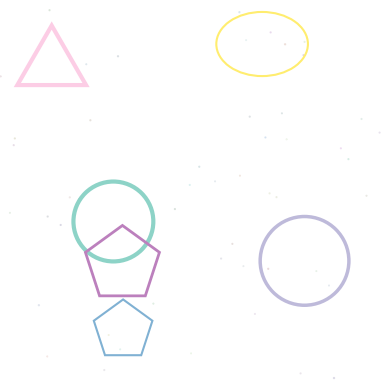[{"shape": "circle", "thickness": 3, "radius": 0.52, "center": [0.295, 0.425]}, {"shape": "circle", "thickness": 2.5, "radius": 0.58, "center": [0.791, 0.322]}, {"shape": "pentagon", "thickness": 1.5, "radius": 0.4, "center": [0.32, 0.142]}, {"shape": "triangle", "thickness": 3, "radius": 0.52, "center": [0.134, 0.831]}, {"shape": "pentagon", "thickness": 2, "radius": 0.51, "center": [0.318, 0.313]}, {"shape": "oval", "thickness": 1.5, "radius": 0.59, "center": [0.681, 0.886]}]